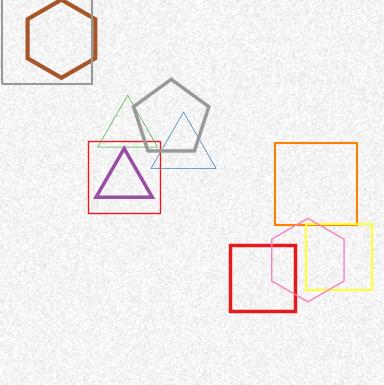[{"shape": "square", "thickness": 2.5, "radius": 0.43, "center": [0.681, 0.277]}, {"shape": "square", "thickness": 1, "radius": 0.46, "center": [0.322, 0.541]}, {"shape": "triangle", "thickness": 0.5, "radius": 0.49, "center": [0.477, 0.611]}, {"shape": "triangle", "thickness": 0.5, "radius": 0.45, "center": [0.331, 0.663]}, {"shape": "triangle", "thickness": 2.5, "radius": 0.42, "center": [0.323, 0.53]}, {"shape": "square", "thickness": 1.5, "radius": 0.53, "center": [0.822, 0.521]}, {"shape": "square", "thickness": 1.5, "radius": 0.43, "center": [0.88, 0.333]}, {"shape": "hexagon", "thickness": 3, "radius": 0.51, "center": [0.16, 0.899]}, {"shape": "hexagon", "thickness": 1, "radius": 0.54, "center": [0.8, 0.324]}, {"shape": "pentagon", "thickness": 2.5, "radius": 0.51, "center": [0.445, 0.691]}, {"shape": "square", "thickness": 1.5, "radius": 0.58, "center": [0.122, 0.899]}]